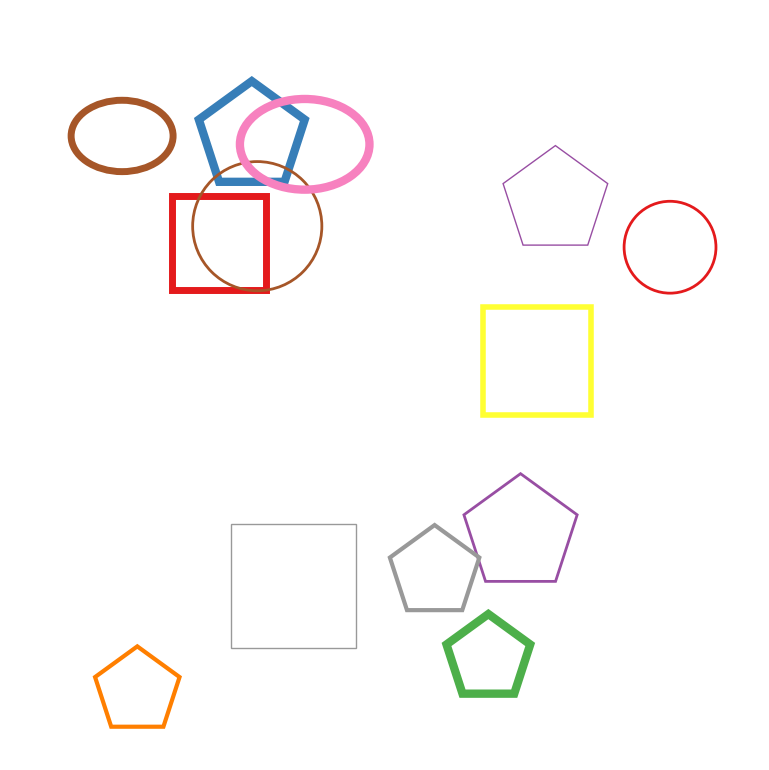[{"shape": "square", "thickness": 2.5, "radius": 0.3, "center": [0.285, 0.684]}, {"shape": "circle", "thickness": 1, "radius": 0.3, "center": [0.87, 0.679]}, {"shape": "pentagon", "thickness": 3, "radius": 0.36, "center": [0.327, 0.822]}, {"shape": "pentagon", "thickness": 3, "radius": 0.29, "center": [0.634, 0.145]}, {"shape": "pentagon", "thickness": 1, "radius": 0.39, "center": [0.676, 0.308]}, {"shape": "pentagon", "thickness": 0.5, "radius": 0.36, "center": [0.721, 0.739]}, {"shape": "pentagon", "thickness": 1.5, "radius": 0.29, "center": [0.178, 0.103]}, {"shape": "square", "thickness": 2, "radius": 0.35, "center": [0.697, 0.531]}, {"shape": "circle", "thickness": 1, "radius": 0.42, "center": [0.334, 0.706]}, {"shape": "oval", "thickness": 2.5, "radius": 0.33, "center": [0.159, 0.823]}, {"shape": "oval", "thickness": 3, "radius": 0.42, "center": [0.396, 0.813]}, {"shape": "pentagon", "thickness": 1.5, "radius": 0.31, "center": [0.564, 0.257]}, {"shape": "square", "thickness": 0.5, "radius": 0.4, "center": [0.381, 0.239]}]